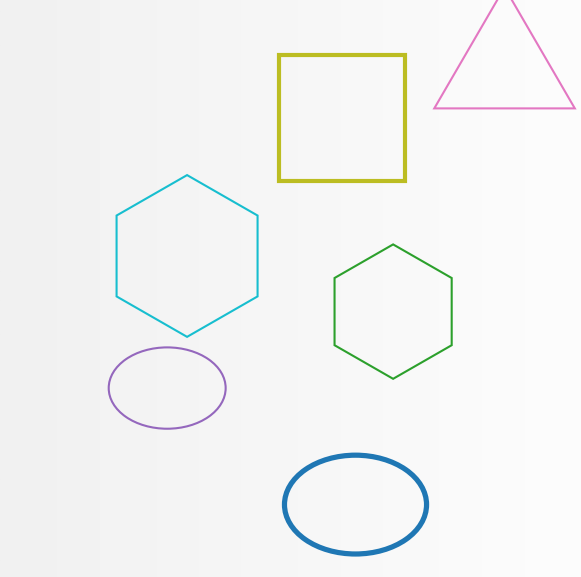[{"shape": "oval", "thickness": 2.5, "radius": 0.61, "center": [0.612, 0.125]}, {"shape": "hexagon", "thickness": 1, "radius": 0.58, "center": [0.676, 0.46]}, {"shape": "oval", "thickness": 1, "radius": 0.5, "center": [0.288, 0.327]}, {"shape": "triangle", "thickness": 1, "radius": 0.7, "center": [0.868, 0.881]}, {"shape": "square", "thickness": 2, "radius": 0.54, "center": [0.589, 0.795]}, {"shape": "hexagon", "thickness": 1, "radius": 0.7, "center": [0.322, 0.556]}]